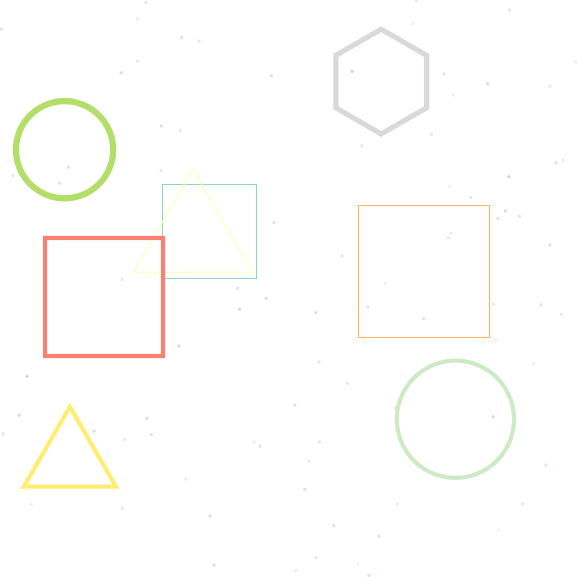[{"shape": "square", "thickness": 0.5, "radius": 0.41, "center": [0.362, 0.599]}, {"shape": "triangle", "thickness": 0.5, "radius": 0.59, "center": [0.334, 0.587]}, {"shape": "square", "thickness": 2, "radius": 0.51, "center": [0.18, 0.485]}, {"shape": "square", "thickness": 0.5, "radius": 0.57, "center": [0.734, 0.53]}, {"shape": "circle", "thickness": 3, "radius": 0.42, "center": [0.112, 0.74]}, {"shape": "hexagon", "thickness": 2.5, "radius": 0.45, "center": [0.66, 0.858]}, {"shape": "circle", "thickness": 2, "radius": 0.51, "center": [0.789, 0.273]}, {"shape": "triangle", "thickness": 2, "radius": 0.46, "center": [0.121, 0.203]}]